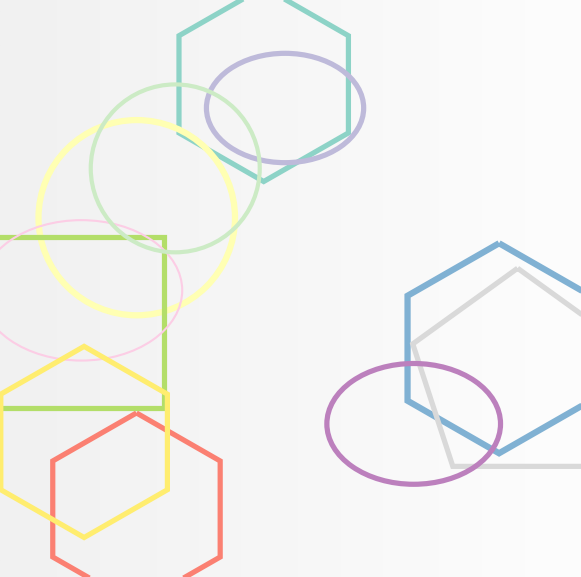[{"shape": "hexagon", "thickness": 2.5, "radius": 0.84, "center": [0.454, 0.853]}, {"shape": "circle", "thickness": 3, "radius": 0.85, "center": [0.235, 0.622]}, {"shape": "oval", "thickness": 2.5, "radius": 0.68, "center": [0.49, 0.812]}, {"shape": "hexagon", "thickness": 2.5, "radius": 0.83, "center": [0.235, 0.118]}, {"shape": "hexagon", "thickness": 3, "radius": 0.91, "center": [0.859, 0.396]}, {"shape": "square", "thickness": 2.5, "radius": 0.74, "center": [0.134, 0.44]}, {"shape": "oval", "thickness": 1, "radius": 0.87, "center": [0.14, 0.496]}, {"shape": "pentagon", "thickness": 2.5, "radius": 0.95, "center": [0.89, 0.345]}, {"shape": "oval", "thickness": 2.5, "radius": 0.75, "center": [0.712, 0.265]}, {"shape": "circle", "thickness": 2, "radius": 0.73, "center": [0.301, 0.708]}, {"shape": "hexagon", "thickness": 2.5, "radius": 0.83, "center": [0.145, 0.234]}]